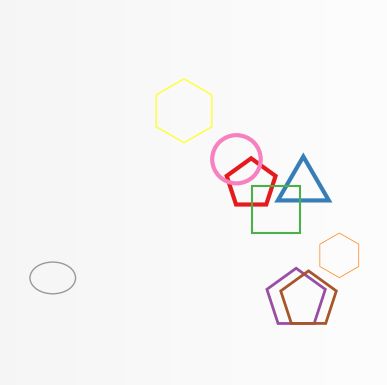[{"shape": "pentagon", "thickness": 3, "radius": 0.33, "center": [0.648, 0.522]}, {"shape": "triangle", "thickness": 3, "radius": 0.38, "center": [0.783, 0.517]}, {"shape": "square", "thickness": 1.5, "radius": 0.31, "center": [0.712, 0.455]}, {"shape": "pentagon", "thickness": 2, "radius": 0.4, "center": [0.764, 0.224]}, {"shape": "hexagon", "thickness": 0.5, "radius": 0.29, "center": [0.876, 0.337]}, {"shape": "hexagon", "thickness": 1, "radius": 0.41, "center": [0.475, 0.712]}, {"shape": "pentagon", "thickness": 2, "radius": 0.38, "center": [0.796, 0.221]}, {"shape": "circle", "thickness": 3, "radius": 0.31, "center": [0.61, 0.586]}, {"shape": "oval", "thickness": 1, "radius": 0.29, "center": [0.136, 0.278]}]